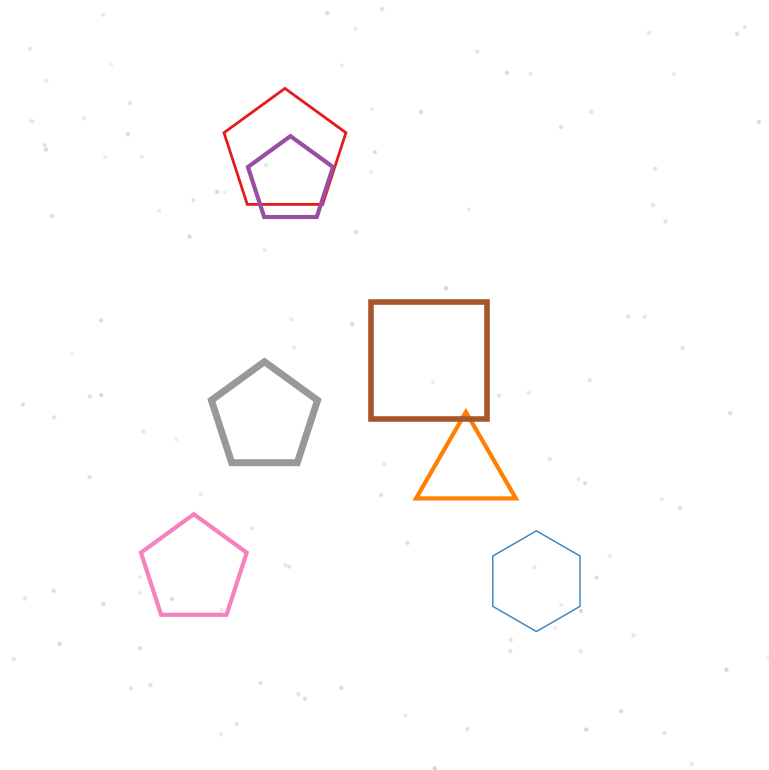[{"shape": "pentagon", "thickness": 1, "radius": 0.42, "center": [0.37, 0.802]}, {"shape": "hexagon", "thickness": 0.5, "radius": 0.33, "center": [0.697, 0.245]}, {"shape": "pentagon", "thickness": 1.5, "radius": 0.29, "center": [0.377, 0.765]}, {"shape": "triangle", "thickness": 1.5, "radius": 0.37, "center": [0.605, 0.39]}, {"shape": "square", "thickness": 2, "radius": 0.38, "center": [0.557, 0.532]}, {"shape": "pentagon", "thickness": 1.5, "radius": 0.36, "center": [0.252, 0.26]}, {"shape": "pentagon", "thickness": 2.5, "radius": 0.36, "center": [0.343, 0.458]}]